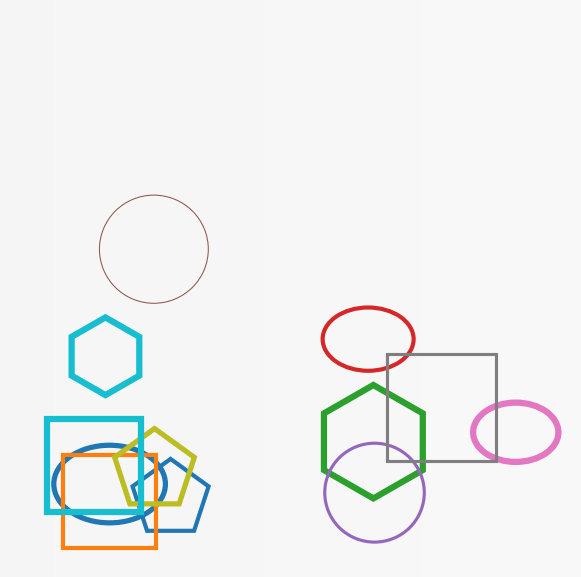[{"shape": "oval", "thickness": 2.5, "radius": 0.48, "center": [0.189, 0.161]}, {"shape": "pentagon", "thickness": 2, "radius": 0.34, "center": [0.293, 0.136]}, {"shape": "square", "thickness": 2, "radius": 0.4, "center": [0.189, 0.13]}, {"shape": "hexagon", "thickness": 3, "radius": 0.49, "center": [0.642, 0.234]}, {"shape": "oval", "thickness": 2, "radius": 0.39, "center": [0.633, 0.412]}, {"shape": "circle", "thickness": 1.5, "radius": 0.43, "center": [0.644, 0.146]}, {"shape": "circle", "thickness": 0.5, "radius": 0.47, "center": [0.265, 0.568]}, {"shape": "oval", "thickness": 3, "radius": 0.37, "center": [0.887, 0.251]}, {"shape": "square", "thickness": 1.5, "radius": 0.47, "center": [0.76, 0.294]}, {"shape": "pentagon", "thickness": 2.5, "radius": 0.36, "center": [0.266, 0.185]}, {"shape": "square", "thickness": 3, "radius": 0.4, "center": [0.162, 0.194]}, {"shape": "hexagon", "thickness": 3, "radius": 0.34, "center": [0.181, 0.382]}]